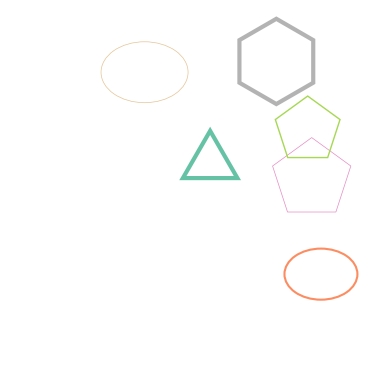[{"shape": "triangle", "thickness": 3, "radius": 0.41, "center": [0.546, 0.578]}, {"shape": "oval", "thickness": 1.5, "radius": 0.47, "center": [0.834, 0.288]}, {"shape": "pentagon", "thickness": 0.5, "radius": 0.53, "center": [0.81, 0.536]}, {"shape": "pentagon", "thickness": 1, "radius": 0.44, "center": [0.799, 0.662]}, {"shape": "oval", "thickness": 0.5, "radius": 0.57, "center": [0.375, 0.812]}, {"shape": "hexagon", "thickness": 3, "radius": 0.55, "center": [0.718, 0.84]}]